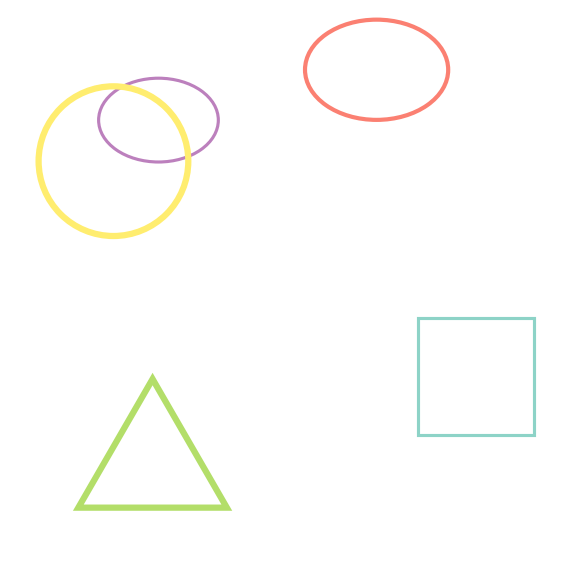[{"shape": "square", "thickness": 1.5, "radius": 0.5, "center": [0.824, 0.347]}, {"shape": "oval", "thickness": 2, "radius": 0.62, "center": [0.652, 0.878]}, {"shape": "triangle", "thickness": 3, "radius": 0.74, "center": [0.264, 0.194]}, {"shape": "oval", "thickness": 1.5, "radius": 0.52, "center": [0.274, 0.791]}, {"shape": "circle", "thickness": 3, "radius": 0.65, "center": [0.196, 0.72]}]